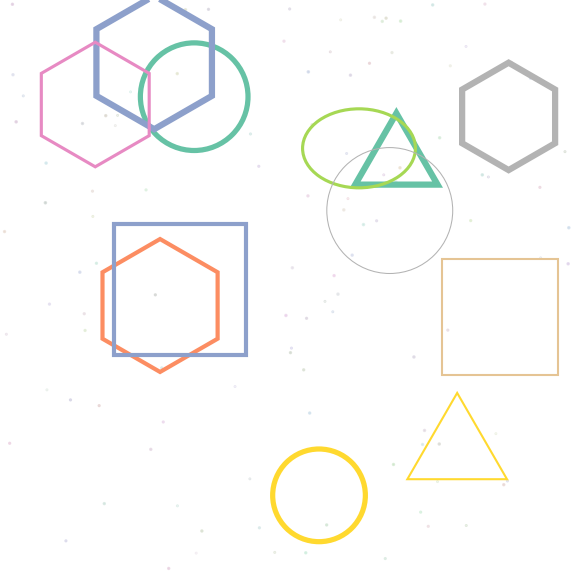[{"shape": "triangle", "thickness": 3, "radius": 0.41, "center": [0.686, 0.721]}, {"shape": "circle", "thickness": 2.5, "radius": 0.47, "center": [0.336, 0.832]}, {"shape": "hexagon", "thickness": 2, "radius": 0.58, "center": [0.277, 0.47]}, {"shape": "hexagon", "thickness": 3, "radius": 0.58, "center": [0.267, 0.891]}, {"shape": "square", "thickness": 2, "radius": 0.57, "center": [0.312, 0.498]}, {"shape": "hexagon", "thickness": 1.5, "radius": 0.54, "center": [0.165, 0.818]}, {"shape": "oval", "thickness": 1.5, "radius": 0.49, "center": [0.622, 0.742]}, {"shape": "triangle", "thickness": 1, "radius": 0.5, "center": [0.792, 0.219]}, {"shape": "circle", "thickness": 2.5, "radius": 0.4, "center": [0.552, 0.141]}, {"shape": "square", "thickness": 1, "radius": 0.5, "center": [0.866, 0.45]}, {"shape": "circle", "thickness": 0.5, "radius": 0.55, "center": [0.675, 0.635]}, {"shape": "hexagon", "thickness": 3, "radius": 0.46, "center": [0.881, 0.798]}]